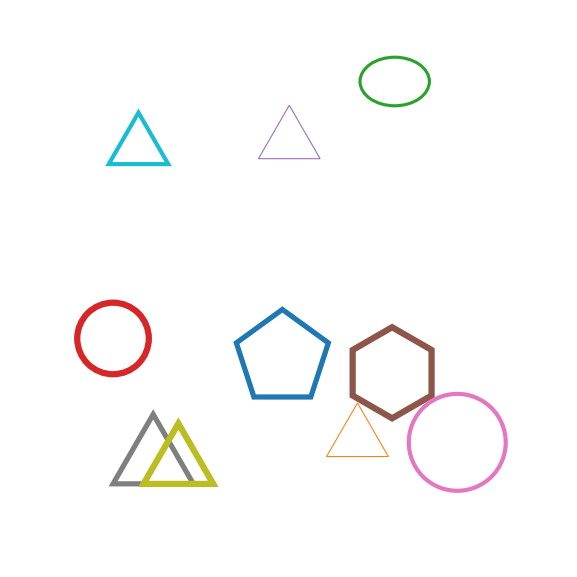[{"shape": "pentagon", "thickness": 2.5, "radius": 0.42, "center": [0.489, 0.379]}, {"shape": "triangle", "thickness": 0.5, "radius": 0.31, "center": [0.619, 0.24]}, {"shape": "oval", "thickness": 1.5, "radius": 0.3, "center": [0.683, 0.858]}, {"shape": "circle", "thickness": 3, "radius": 0.31, "center": [0.196, 0.413]}, {"shape": "triangle", "thickness": 0.5, "radius": 0.31, "center": [0.501, 0.755]}, {"shape": "hexagon", "thickness": 3, "radius": 0.39, "center": [0.679, 0.354]}, {"shape": "circle", "thickness": 2, "radius": 0.42, "center": [0.792, 0.233]}, {"shape": "triangle", "thickness": 2.5, "radius": 0.4, "center": [0.265, 0.201]}, {"shape": "triangle", "thickness": 3, "radius": 0.35, "center": [0.309, 0.196]}, {"shape": "triangle", "thickness": 2, "radius": 0.3, "center": [0.24, 0.745]}]